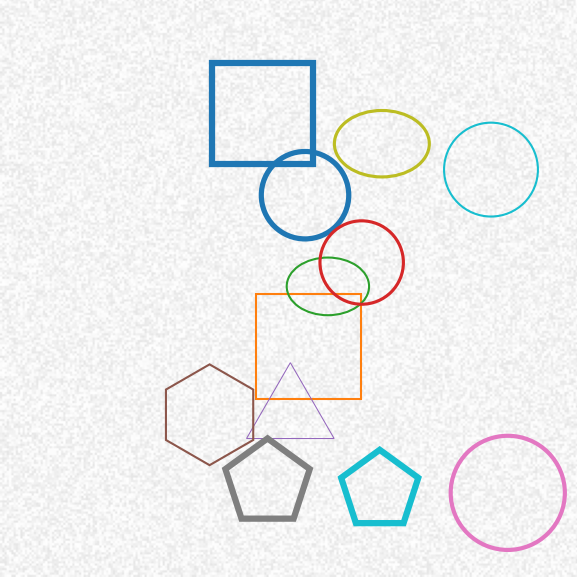[{"shape": "circle", "thickness": 2.5, "radius": 0.38, "center": [0.528, 0.661]}, {"shape": "square", "thickness": 3, "radius": 0.44, "center": [0.455, 0.803]}, {"shape": "square", "thickness": 1, "radius": 0.45, "center": [0.534, 0.399]}, {"shape": "oval", "thickness": 1, "radius": 0.36, "center": [0.568, 0.503]}, {"shape": "circle", "thickness": 1.5, "radius": 0.36, "center": [0.626, 0.545]}, {"shape": "triangle", "thickness": 0.5, "radius": 0.44, "center": [0.503, 0.284]}, {"shape": "hexagon", "thickness": 1, "radius": 0.44, "center": [0.363, 0.281]}, {"shape": "circle", "thickness": 2, "radius": 0.49, "center": [0.879, 0.146]}, {"shape": "pentagon", "thickness": 3, "radius": 0.38, "center": [0.463, 0.163]}, {"shape": "oval", "thickness": 1.5, "radius": 0.41, "center": [0.661, 0.75]}, {"shape": "circle", "thickness": 1, "radius": 0.41, "center": [0.85, 0.705]}, {"shape": "pentagon", "thickness": 3, "radius": 0.35, "center": [0.658, 0.15]}]